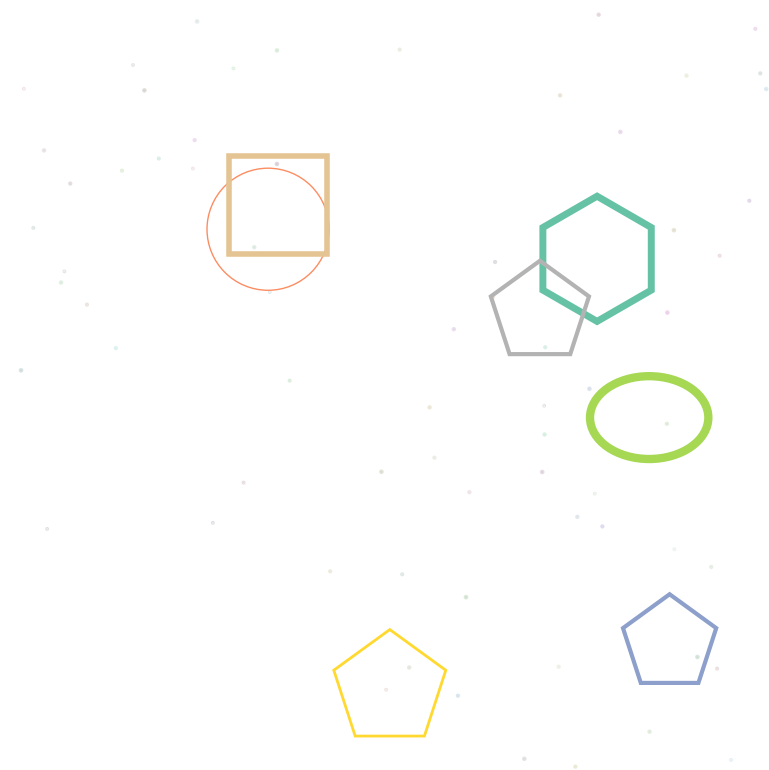[{"shape": "hexagon", "thickness": 2.5, "radius": 0.41, "center": [0.775, 0.664]}, {"shape": "circle", "thickness": 0.5, "radius": 0.4, "center": [0.348, 0.702]}, {"shape": "pentagon", "thickness": 1.5, "radius": 0.32, "center": [0.87, 0.165]}, {"shape": "oval", "thickness": 3, "radius": 0.38, "center": [0.843, 0.458]}, {"shape": "pentagon", "thickness": 1, "radius": 0.38, "center": [0.506, 0.106]}, {"shape": "square", "thickness": 2, "radius": 0.32, "center": [0.361, 0.734]}, {"shape": "pentagon", "thickness": 1.5, "radius": 0.34, "center": [0.701, 0.594]}]